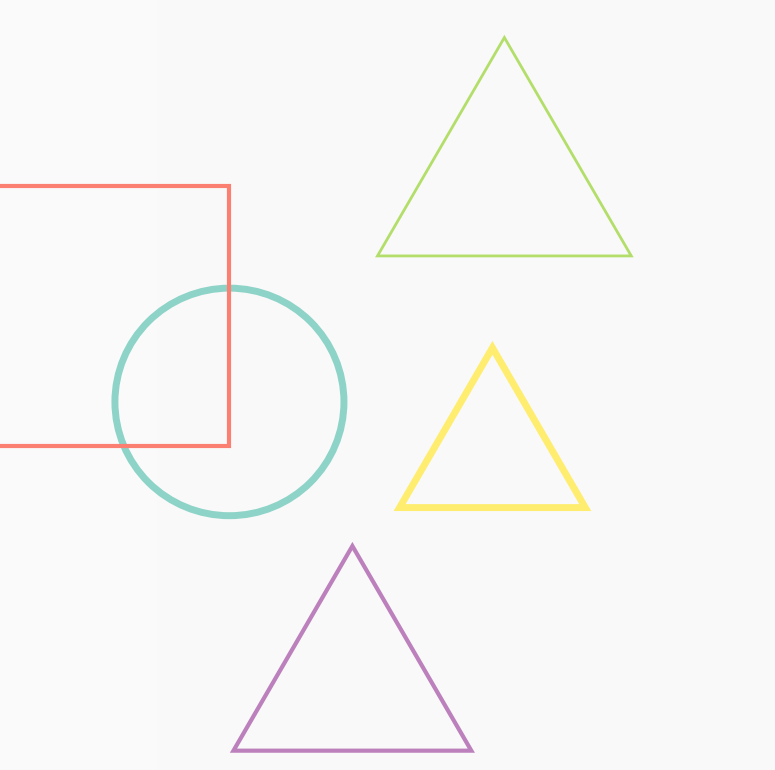[{"shape": "circle", "thickness": 2.5, "radius": 0.74, "center": [0.296, 0.478]}, {"shape": "square", "thickness": 1.5, "radius": 0.84, "center": [0.127, 0.589]}, {"shape": "triangle", "thickness": 1, "radius": 0.95, "center": [0.651, 0.762]}, {"shape": "triangle", "thickness": 1.5, "radius": 0.89, "center": [0.455, 0.114]}, {"shape": "triangle", "thickness": 2.5, "radius": 0.69, "center": [0.635, 0.41]}]